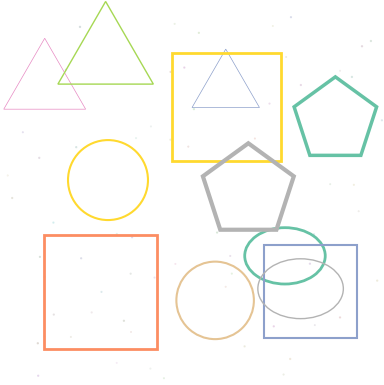[{"shape": "oval", "thickness": 2, "radius": 0.52, "center": [0.74, 0.335]}, {"shape": "pentagon", "thickness": 2.5, "radius": 0.56, "center": [0.871, 0.688]}, {"shape": "square", "thickness": 2, "radius": 0.74, "center": [0.262, 0.242]}, {"shape": "triangle", "thickness": 0.5, "radius": 0.51, "center": [0.586, 0.771]}, {"shape": "square", "thickness": 1.5, "radius": 0.6, "center": [0.806, 0.242]}, {"shape": "triangle", "thickness": 0.5, "radius": 0.61, "center": [0.116, 0.778]}, {"shape": "triangle", "thickness": 1, "radius": 0.72, "center": [0.274, 0.853]}, {"shape": "square", "thickness": 2, "radius": 0.7, "center": [0.589, 0.722]}, {"shape": "circle", "thickness": 1.5, "radius": 0.52, "center": [0.281, 0.532]}, {"shape": "circle", "thickness": 1.5, "radius": 0.5, "center": [0.559, 0.22]}, {"shape": "pentagon", "thickness": 3, "radius": 0.62, "center": [0.645, 0.504]}, {"shape": "oval", "thickness": 1, "radius": 0.56, "center": [0.781, 0.25]}]